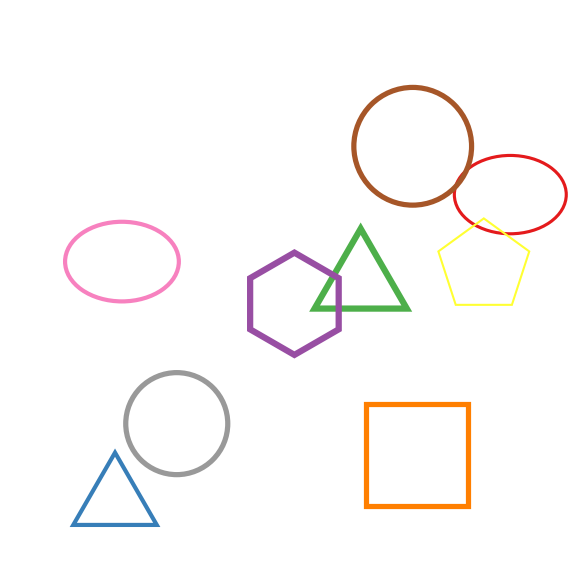[{"shape": "oval", "thickness": 1.5, "radius": 0.48, "center": [0.884, 0.662]}, {"shape": "triangle", "thickness": 2, "radius": 0.42, "center": [0.199, 0.132]}, {"shape": "triangle", "thickness": 3, "radius": 0.46, "center": [0.625, 0.511]}, {"shape": "hexagon", "thickness": 3, "radius": 0.44, "center": [0.51, 0.473]}, {"shape": "square", "thickness": 2.5, "radius": 0.44, "center": [0.723, 0.211]}, {"shape": "pentagon", "thickness": 1, "radius": 0.41, "center": [0.838, 0.538]}, {"shape": "circle", "thickness": 2.5, "radius": 0.51, "center": [0.715, 0.746]}, {"shape": "oval", "thickness": 2, "radius": 0.49, "center": [0.211, 0.546]}, {"shape": "circle", "thickness": 2.5, "radius": 0.44, "center": [0.306, 0.266]}]